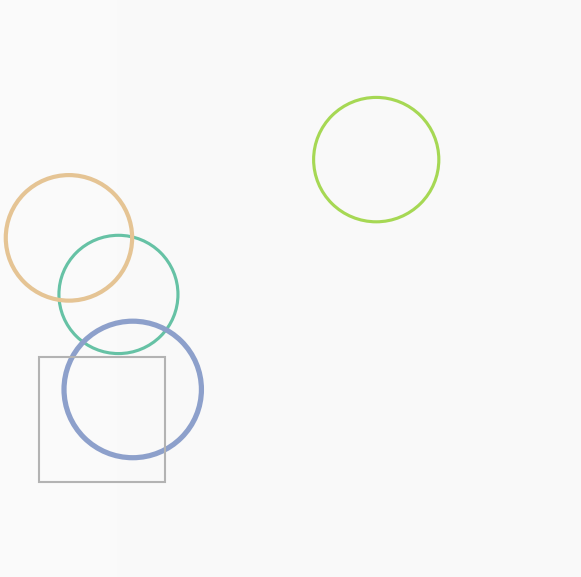[{"shape": "circle", "thickness": 1.5, "radius": 0.51, "center": [0.204, 0.489]}, {"shape": "circle", "thickness": 2.5, "radius": 0.59, "center": [0.228, 0.325]}, {"shape": "circle", "thickness": 1.5, "radius": 0.54, "center": [0.647, 0.723]}, {"shape": "circle", "thickness": 2, "radius": 0.54, "center": [0.119, 0.587]}, {"shape": "square", "thickness": 1, "radius": 0.54, "center": [0.176, 0.273]}]